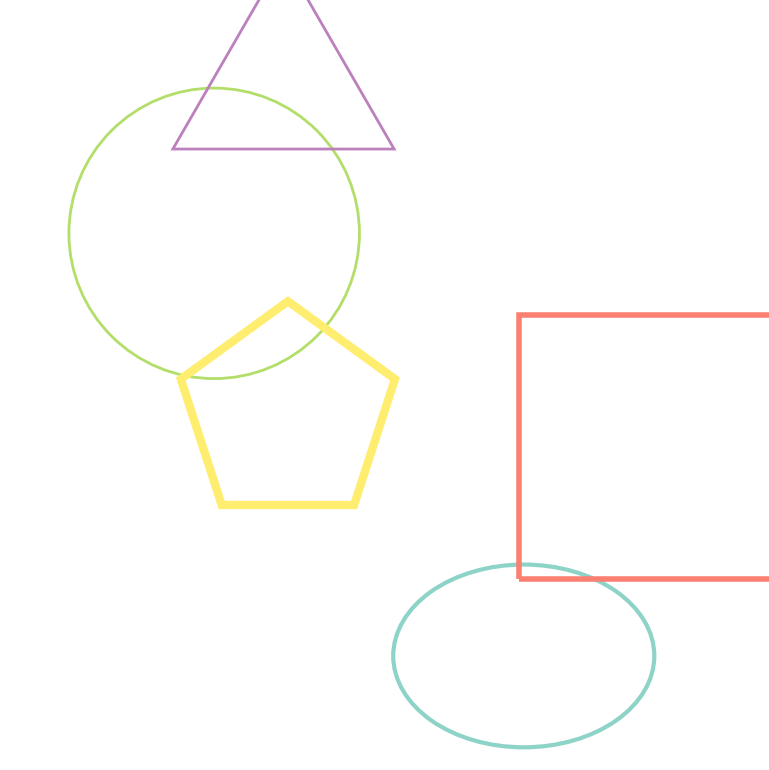[{"shape": "oval", "thickness": 1.5, "radius": 0.85, "center": [0.68, 0.148]}, {"shape": "square", "thickness": 2, "radius": 0.86, "center": [0.846, 0.419]}, {"shape": "circle", "thickness": 1, "radius": 0.94, "center": [0.278, 0.697]}, {"shape": "triangle", "thickness": 1, "radius": 0.83, "center": [0.368, 0.889]}, {"shape": "pentagon", "thickness": 3, "radius": 0.73, "center": [0.374, 0.462]}]